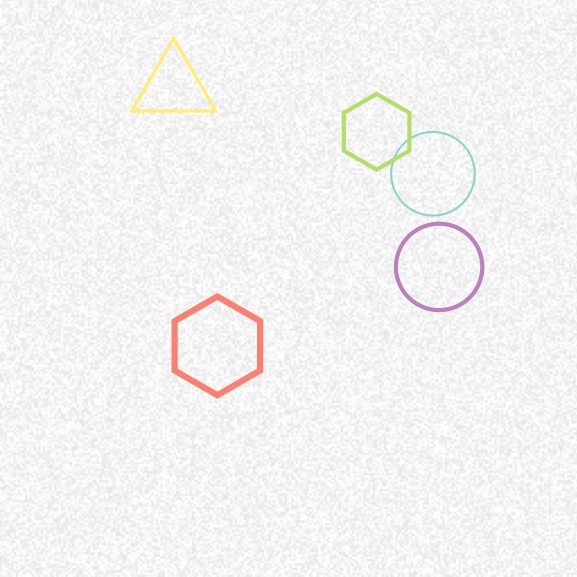[{"shape": "circle", "thickness": 1, "radius": 0.36, "center": [0.75, 0.698]}, {"shape": "hexagon", "thickness": 3, "radius": 0.43, "center": [0.376, 0.4]}, {"shape": "hexagon", "thickness": 2, "radius": 0.33, "center": [0.652, 0.771]}, {"shape": "circle", "thickness": 2, "radius": 0.37, "center": [0.76, 0.537]}, {"shape": "triangle", "thickness": 1.5, "radius": 0.42, "center": [0.301, 0.849]}]